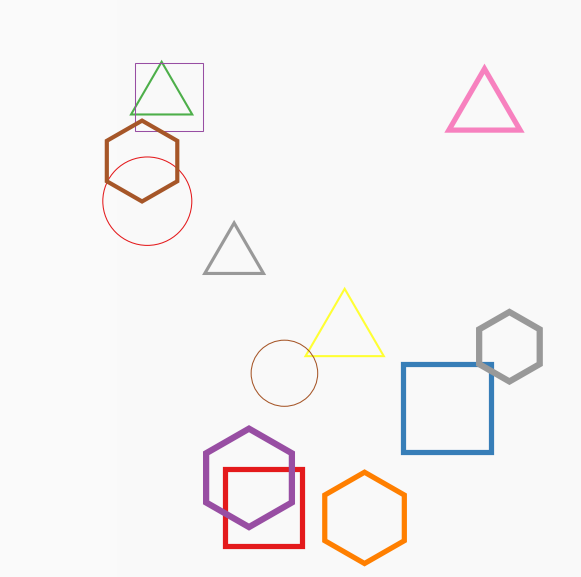[{"shape": "circle", "thickness": 0.5, "radius": 0.38, "center": [0.253, 0.651]}, {"shape": "square", "thickness": 2.5, "radius": 0.33, "center": [0.454, 0.12]}, {"shape": "square", "thickness": 2.5, "radius": 0.38, "center": [0.769, 0.293]}, {"shape": "triangle", "thickness": 1, "radius": 0.3, "center": [0.278, 0.831]}, {"shape": "square", "thickness": 0.5, "radius": 0.3, "center": [0.291, 0.832]}, {"shape": "hexagon", "thickness": 3, "radius": 0.43, "center": [0.428, 0.172]}, {"shape": "hexagon", "thickness": 2.5, "radius": 0.4, "center": [0.627, 0.102]}, {"shape": "triangle", "thickness": 1, "radius": 0.39, "center": [0.593, 0.421]}, {"shape": "circle", "thickness": 0.5, "radius": 0.29, "center": [0.489, 0.353]}, {"shape": "hexagon", "thickness": 2, "radius": 0.35, "center": [0.244, 0.72]}, {"shape": "triangle", "thickness": 2.5, "radius": 0.35, "center": [0.834, 0.809]}, {"shape": "hexagon", "thickness": 3, "radius": 0.3, "center": [0.876, 0.399]}, {"shape": "triangle", "thickness": 1.5, "radius": 0.29, "center": [0.403, 0.555]}]